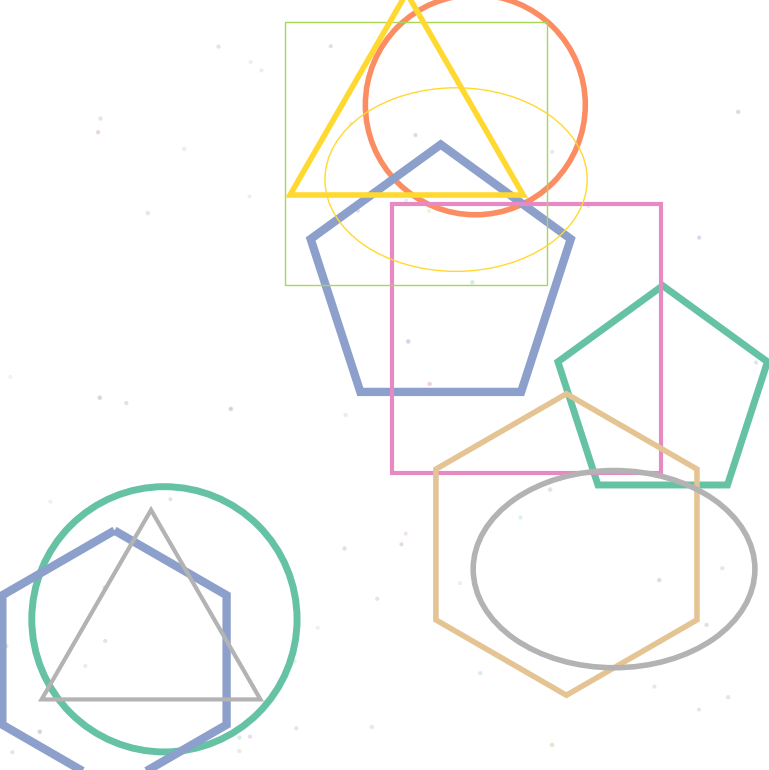[{"shape": "pentagon", "thickness": 2.5, "radius": 0.72, "center": [0.861, 0.486]}, {"shape": "circle", "thickness": 2.5, "radius": 0.86, "center": [0.214, 0.196]}, {"shape": "circle", "thickness": 2, "radius": 0.71, "center": [0.617, 0.864]}, {"shape": "hexagon", "thickness": 3, "radius": 0.84, "center": [0.149, 0.143]}, {"shape": "pentagon", "thickness": 3, "radius": 0.89, "center": [0.572, 0.635]}, {"shape": "square", "thickness": 1.5, "radius": 0.87, "center": [0.684, 0.561]}, {"shape": "square", "thickness": 0.5, "radius": 0.85, "center": [0.54, 0.801]}, {"shape": "oval", "thickness": 0.5, "radius": 0.85, "center": [0.592, 0.767]}, {"shape": "triangle", "thickness": 2, "radius": 0.87, "center": [0.528, 0.834]}, {"shape": "hexagon", "thickness": 2, "radius": 0.98, "center": [0.736, 0.293]}, {"shape": "triangle", "thickness": 1.5, "radius": 0.82, "center": [0.196, 0.174]}, {"shape": "oval", "thickness": 2, "radius": 0.91, "center": [0.797, 0.261]}]